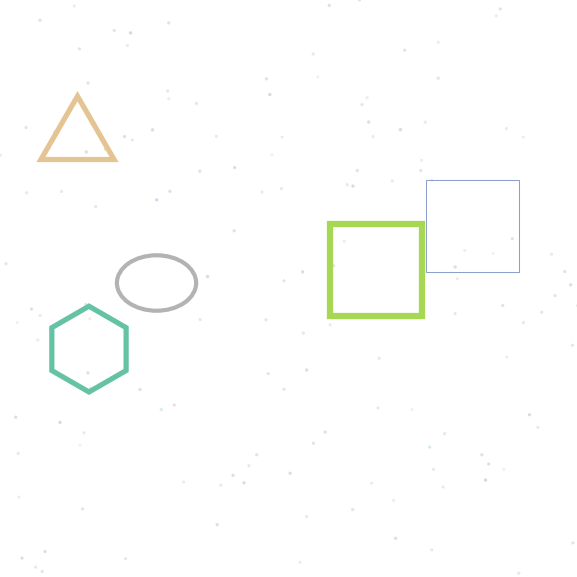[{"shape": "hexagon", "thickness": 2.5, "radius": 0.37, "center": [0.154, 0.395]}, {"shape": "square", "thickness": 0.5, "radius": 0.4, "center": [0.818, 0.608]}, {"shape": "square", "thickness": 3, "radius": 0.4, "center": [0.651, 0.531]}, {"shape": "triangle", "thickness": 2.5, "radius": 0.37, "center": [0.134, 0.759]}, {"shape": "oval", "thickness": 2, "radius": 0.34, "center": [0.271, 0.509]}]